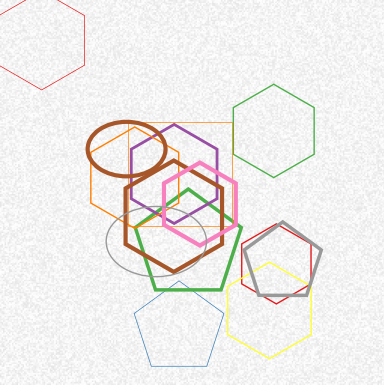[{"shape": "hexagon", "thickness": 0.5, "radius": 0.64, "center": [0.108, 0.895]}, {"shape": "hexagon", "thickness": 1, "radius": 0.52, "center": [0.718, 0.315]}, {"shape": "pentagon", "thickness": 0.5, "radius": 0.61, "center": [0.465, 0.148]}, {"shape": "hexagon", "thickness": 1, "radius": 0.61, "center": [0.711, 0.66]}, {"shape": "pentagon", "thickness": 2.5, "radius": 0.72, "center": [0.489, 0.364]}, {"shape": "hexagon", "thickness": 2, "radius": 0.64, "center": [0.452, 0.548]}, {"shape": "hexagon", "thickness": 1, "radius": 0.66, "center": [0.35, 0.538]}, {"shape": "square", "thickness": 0.5, "radius": 0.68, "center": [0.467, 0.548]}, {"shape": "hexagon", "thickness": 1, "radius": 0.63, "center": [0.7, 0.194]}, {"shape": "hexagon", "thickness": 3, "radius": 0.72, "center": [0.451, 0.438]}, {"shape": "oval", "thickness": 3, "radius": 0.51, "center": [0.329, 0.613]}, {"shape": "hexagon", "thickness": 3, "radius": 0.54, "center": [0.519, 0.47]}, {"shape": "oval", "thickness": 1, "radius": 0.65, "center": [0.406, 0.373]}, {"shape": "pentagon", "thickness": 2.5, "radius": 0.53, "center": [0.734, 0.318]}]